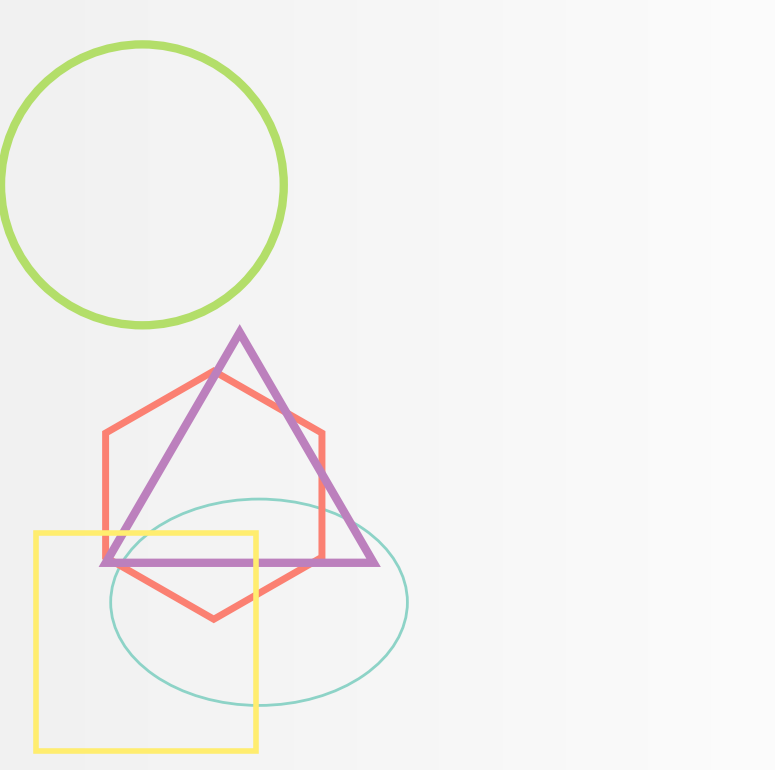[{"shape": "oval", "thickness": 1, "radius": 0.96, "center": [0.334, 0.218]}, {"shape": "hexagon", "thickness": 2.5, "radius": 0.81, "center": [0.276, 0.357]}, {"shape": "circle", "thickness": 3, "radius": 0.91, "center": [0.184, 0.76]}, {"shape": "triangle", "thickness": 3, "radius": 1.0, "center": [0.309, 0.369]}, {"shape": "square", "thickness": 2, "radius": 0.71, "center": [0.188, 0.167]}]